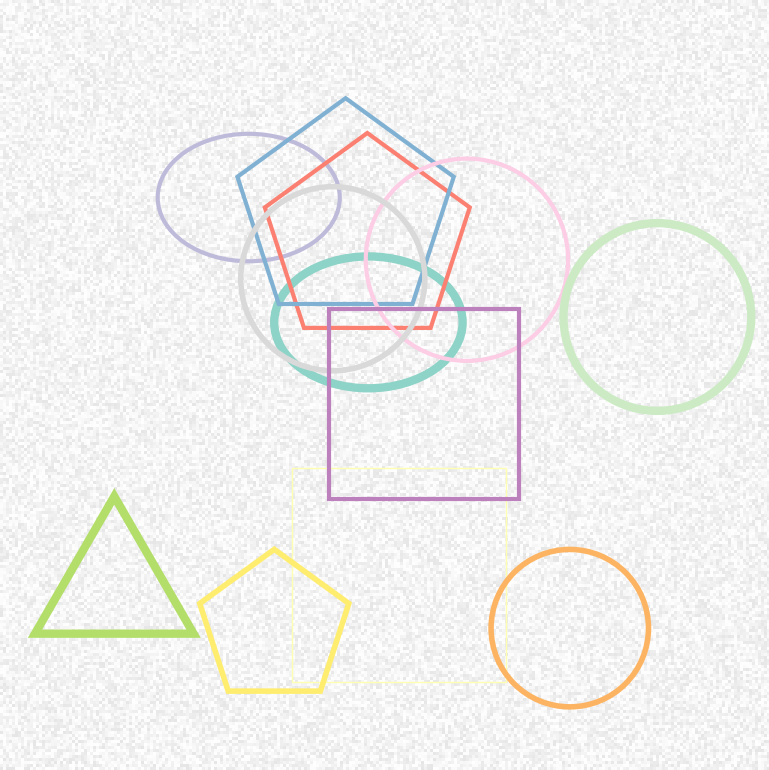[{"shape": "oval", "thickness": 3, "radius": 0.61, "center": [0.478, 0.581]}, {"shape": "square", "thickness": 0.5, "radius": 0.7, "center": [0.518, 0.253]}, {"shape": "oval", "thickness": 1.5, "radius": 0.59, "center": [0.323, 0.743]}, {"shape": "pentagon", "thickness": 1.5, "radius": 0.7, "center": [0.477, 0.687]}, {"shape": "pentagon", "thickness": 1.5, "radius": 0.74, "center": [0.449, 0.725]}, {"shape": "circle", "thickness": 2, "radius": 0.51, "center": [0.74, 0.184]}, {"shape": "triangle", "thickness": 3, "radius": 0.59, "center": [0.148, 0.236]}, {"shape": "circle", "thickness": 1.5, "radius": 0.66, "center": [0.606, 0.663]}, {"shape": "circle", "thickness": 2, "radius": 0.6, "center": [0.432, 0.638]}, {"shape": "square", "thickness": 1.5, "radius": 0.62, "center": [0.551, 0.475]}, {"shape": "circle", "thickness": 3, "radius": 0.61, "center": [0.854, 0.588]}, {"shape": "pentagon", "thickness": 2, "radius": 0.51, "center": [0.356, 0.185]}]